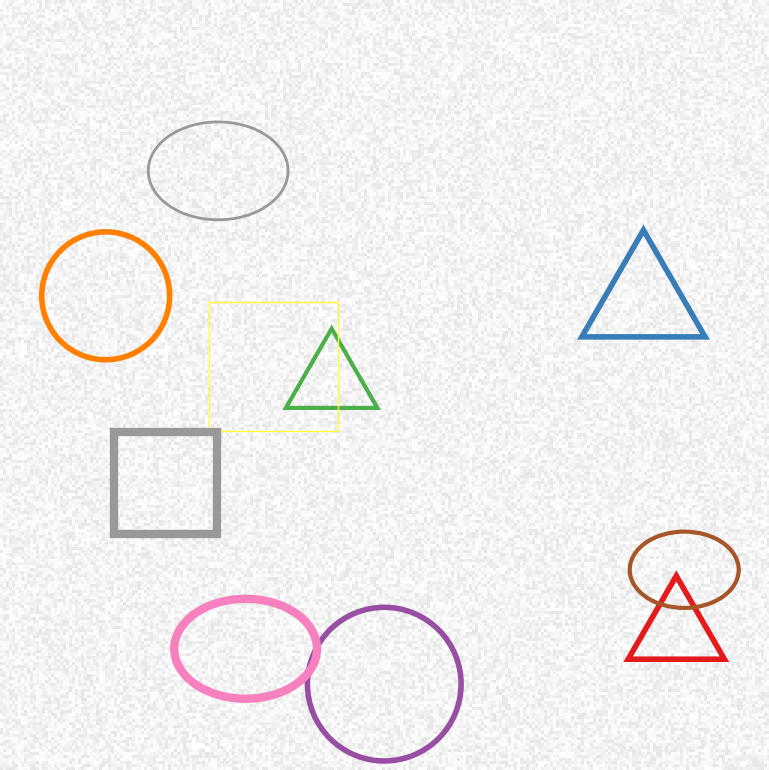[{"shape": "triangle", "thickness": 2, "radius": 0.36, "center": [0.878, 0.18]}, {"shape": "triangle", "thickness": 2, "radius": 0.46, "center": [0.836, 0.609]}, {"shape": "triangle", "thickness": 1.5, "radius": 0.34, "center": [0.431, 0.505]}, {"shape": "circle", "thickness": 2, "radius": 0.5, "center": [0.499, 0.112]}, {"shape": "circle", "thickness": 2, "radius": 0.42, "center": [0.137, 0.616]}, {"shape": "square", "thickness": 0.5, "radius": 0.42, "center": [0.355, 0.525]}, {"shape": "oval", "thickness": 1.5, "radius": 0.35, "center": [0.889, 0.26]}, {"shape": "oval", "thickness": 3, "radius": 0.46, "center": [0.319, 0.157]}, {"shape": "oval", "thickness": 1, "radius": 0.45, "center": [0.283, 0.778]}, {"shape": "square", "thickness": 3, "radius": 0.33, "center": [0.215, 0.373]}]